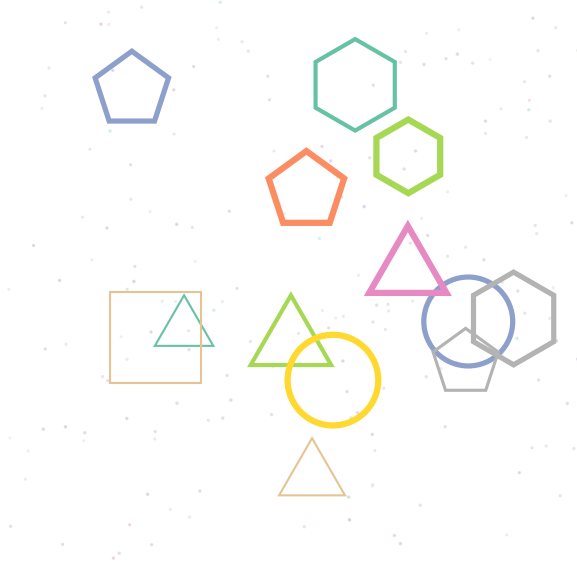[{"shape": "triangle", "thickness": 1, "radius": 0.29, "center": [0.319, 0.429]}, {"shape": "hexagon", "thickness": 2, "radius": 0.4, "center": [0.615, 0.852]}, {"shape": "pentagon", "thickness": 3, "radius": 0.34, "center": [0.531, 0.669]}, {"shape": "pentagon", "thickness": 2.5, "radius": 0.33, "center": [0.228, 0.844]}, {"shape": "circle", "thickness": 2.5, "radius": 0.38, "center": [0.811, 0.442]}, {"shape": "triangle", "thickness": 3, "radius": 0.39, "center": [0.706, 0.531]}, {"shape": "hexagon", "thickness": 3, "radius": 0.32, "center": [0.707, 0.728]}, {"shape": "triangle", "thickness": 2, "radius": 0.4, "center": [0.504, 0.407]}, {"shape": "circle", "thickness": 3, "radius": 0.39, "center": [0.576, 0.341]}, {"shape": "square", "thickness": 1, "radius": 0.39, "center": [0.27, 0.415]}, {"shape": "triangle", "thickness": 1, "radius": 0.33, "center": [0.54, 0.174]}, {"shape": "hexagon", "thickness": 2.5, "radius": 0.4, "center": [0.889, 0.448]}, {"shape": "pentagon", "thickness": 1.5, "radius": 0.3, "center": [0.806, 0.371]}]